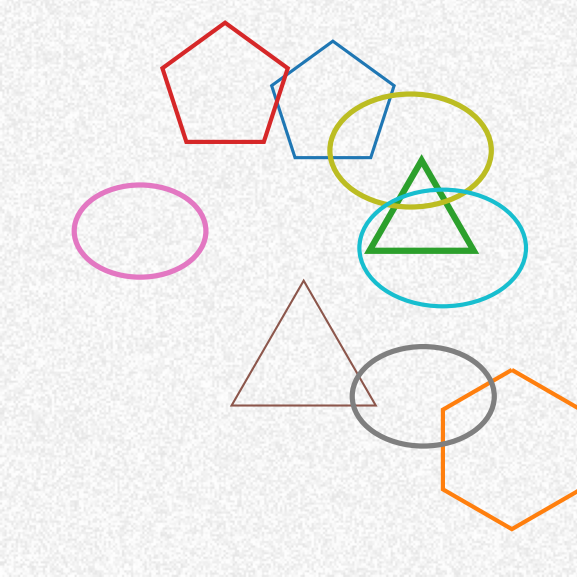[{"shape": "pentagon", "thickness": 1.5, "radius": 0.56, "center": [0.576, 0.816]}, {"shape": "hexagon", "thickness": 2, "radius": 0.69, "center": [0.886, 0.221]}, {"shape": "triangle", "thickness": 3, "radius": 0.52, "center": [0.73, 0.617]}, {"shape": "pentagon", "thickness": 2, "radius": 0.57, "center": [0.39, 0.846]}, {"shape": "triangle", "thickness": 1, "radius": 0.72, "center": [0.526, 0.369]}, {"shape": "oval", "thickness": 2.5, "radius": 0.57, "center": [0.243, 0.599]}, {"shape": "oval", "thickness": 2.5, "radius": 0.62, "center": [0.733, 0.313]}, {"shape": "oval", "thickness": 2.5, "radius": 0.7, "center": [0.711, 0.739]}, {"shape": "oval", "thickness": 2, "radius": 0.72, "center": [0.767, 0.57]}]